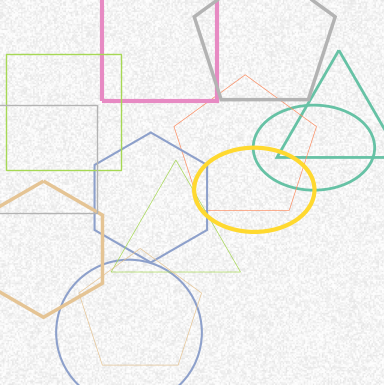[{"shape": "triangle", "thickness": 2, "radius": 0.93, "center": [0.88, 0.684]}, {"shape": "oval", "thickness": 2, "radius": 0.79, "center": [0.815, 0.616]}, {"shape": "pentagon", "thickness": 0.5, "radius": 0.97, "center": [0.637, 0.611]}, {"shape": "hexagon", "thickness": 1.5, "radius": 0.84, "center": [0.392, 0.487]}, {"shape": "circle", "thickness": 1.5, "radius": 0.95, "center": [0.335, 0.136]}, {"shape": "square", "thickness": 3, "radius": 0.75, "center": [0.415, 0.888]}, {"shape": "square", "thickness": 1, "radius": 0.75, "center": [0.166, 0.709]}, {"shape": "triangle", "thickness": 0.5, "radius": 0.97, "center": [0.457, 0.39]}, {"shape": "oval", "thickness": 3, "radius": 0.78, "center": [0.661, 0.507]}, {"shape": "pentagon", "thickness": 0.5, "radius": 0.84, "center": [0.364, 0.187]}, {"shape": "hexagon", "thickness": 2.5, "radius": 0.88, "center": [0.113, 0.353]}, {"shape": "pentagon", "thickness": 2.5, "radius": 0.96, "center": [0.688, 0.897]}, {"shape": "square", "thickness": 1, "radius": 0.7, "center": [0.112, 0.587]}]